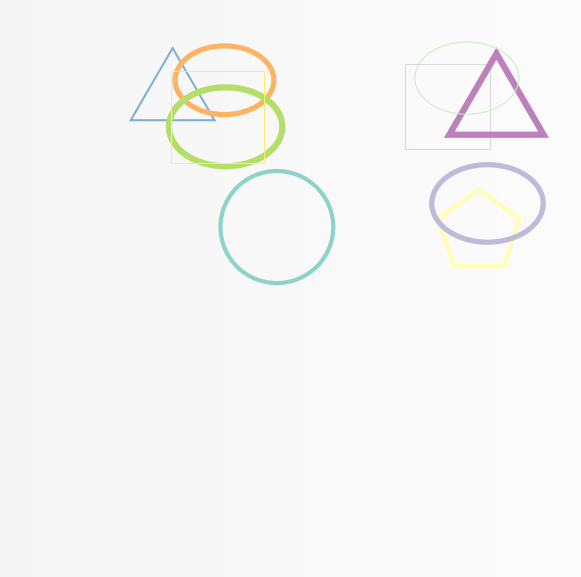[{"shape": "circle", "thickness": 2, "radius": 0.49, "center": [0.476, 0.606]}, {"shape": "pentagon", "thickness": 2, "radius": 0.37, "center": [0.824, 0.598]}, {"shape": "oval", "thickness": 2.5, "radius": 0.48, "center": [0.839, 0.647]}, {"shape": "triangle", "thickness": 1, "radius": 0.42, "center": [0.297, 0.833]}, {"shape": "oval", "thickness": 2.5, "radius": 0.42, "center": [0.386, 0.86]}, {"shape": "oval", "thickness": 3, "radius": 0.49, "center": [0.388, 0.78]}, {"shape": "square", "thickness": 0.5, "radius": 0.37, "center": [0.77, 0.815]}, {"shape": "triangle", "thickness": 3, "radius": 0.47, "center": [0.854, 0.813]}, {"shape": "oval", "thickness": 0.5, "radius": 0.45, "center": [0.803, 0.864]}, {"shape": "square", "thickness": 0.5, "radius": 0.4, "center": [0.374, 0.796]}]